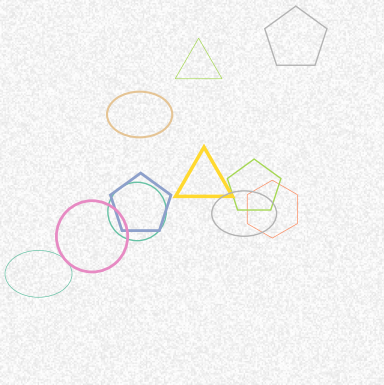[{"shape": "oval", "thickness": 0.5, "radius": 0.44, "center": [0.1, 0.289]}, {"shape": "circle", "thickness": 1, "radius": 0.38, "center": [0.356, 0.451]}, {"shape": "hexagon", "thickness": 0.5, "radius": 0.38, "center": [0.707, 0.457]}, {"shape": "pentagon", "thickness": 2, "radius": 0.41, "center": [0.365, 0.468]}, {"shape": "circle", "thickness": 2, "radius": 0.46, "center": [0.239, 0.386]}, {"shape": "triangle", "thickness": 0.5, "radius": 0.35, "center": [0.516, 0.831]}, {"shape": "pentagon", "thickness": 1, "radius": 0.37, "center": [0.66, 0.514]}, {"shape": "triangle", "thickness": 2.5, "radius": 0.43, "center": [0.53, 0.533]}, {"shape": "oval", "thickness": 1.5, "radius": 0.42, "center": [0.363, 0.703]}, {"shape": "pentagon", "thickness": 1, "radius": 0.42, "center": [0.768, 0.899]}, {"shape": "oval", "thickness": 1, "radius": 0.42, "center": [0.634, 0.445]}]